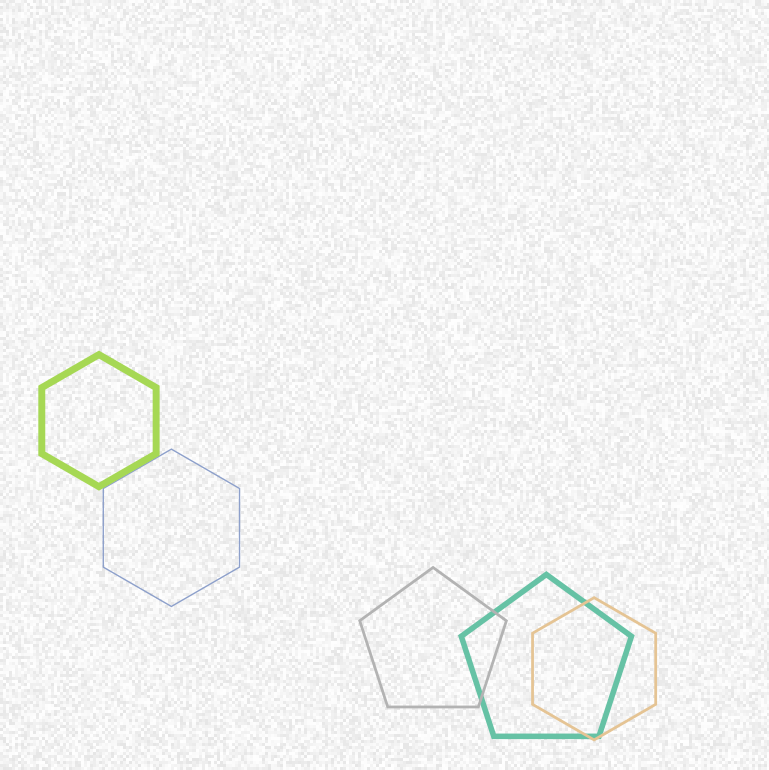[{"shape": "pentagon", "thickness": 2, "radius": 0.58, "center": [0.71, 0.138]}, {"shape": "hexagon", "thickness": 0.5, "radius": 0.51, "center": [0.223, 0.315]}, {"shape": "hexagon", "thickness": 2.5, "radius": 0.43, "center": [0.129, 0.454]}, {"shape": "hexagon", "thickness": 1, "radius": 0.46, "center": [0.772, 0.131]}, {"shape": "pentagon", "thickness": 1, "radius": 0.5, "center": [0.562, 0.163]}]